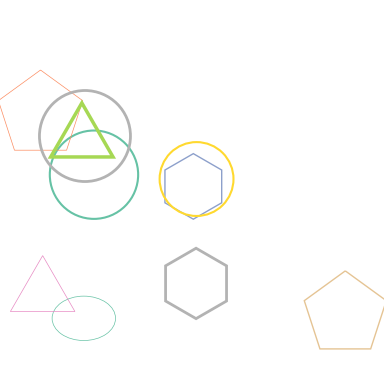[{"shape": "oval", "thickness": 0.5, "radius": 0.41, "center": [0.218, 0.173]}, {"shape": "circle", "thickness": 1.5, "radius": 0.57, "center": [0.244, 0.546]}, {"shape": "pentagon", "thickness": 0.5, "radius": 0.58, "center": [0.105, 0.703]}, {"shape": "hexagon", "thickness": 1, "radius": 0.43, "center": [0.502, 0.516]}, {"shape": "triangle", "thickness": 0.5, "radius": 0.48, "center": [0.111, 0.239]}, {"shape": "triangle", "thickness": 2.5, "radius": 0.47, "center": [0.213, 0.639]}, {"shape": "circle", "thickness": 1.5, "radius": 0.48, "center": [0.511, 0.535]}, {"shape": "pentagon", "thickness": 1, "radius": 0.56, "center": [0.897, 0.184]}, {"shape": "hexagon", "thickness": 2, "radius": 0.46, "center": [0.509, 0.264]}, {"shape": "circle", "thickness": 2, "radius": 0.59, "center": [0.221, 0.647]}]